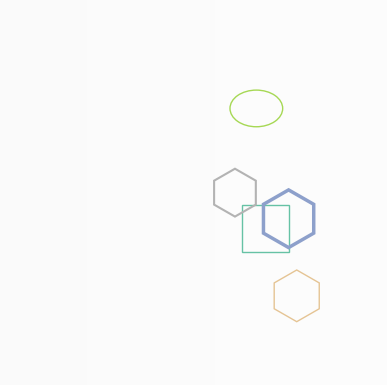[{"shape": "square", "thickness": 1, "radius": 0.3, "center": [0.684, 0.406]}, {"shape": "hexagon", "thickness": 2.5, "radius": 0.37, "center": [0.745, 0.432]}, {"shape": "oval", "thickness": 1, "radius": 0.34, "center": [0.662, 0.718]}, {"shape": "hexagon", "thickness": 1, "radius": 0.34, "center": [0.766, 0.232]}, {"shape": "hexagon", "thickness": 1.5, "radius": 0.31, "center": [0.606, 0.5]}]